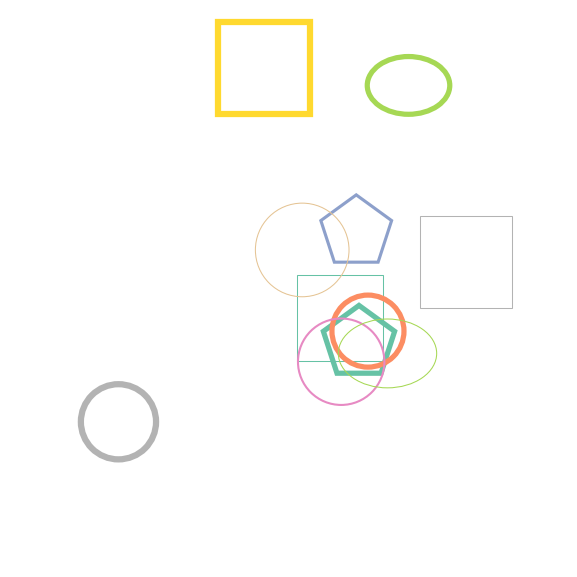[{"shape": "square", "thickness": 0.5, "radius": 0.37, "center": [0.589, 0.448]}, {"shape": "pentagon", "thickness": 2.5, "radius": 0.32, "center": [0.622, 0.405]}, {"shape": "circle", "thickness": 2.5, "radius": 0.31, "center": [0.637, 0.426]}, {"shape": "pentagon", "thickness": 1.5, "radius": 0.32, "center": [0.617, 0.597]}, {"shape": "circle", "thickness": 1, "radius": 0.37, "center": [0.591, 0.373]}, {"shape": "oval", "thickness": 2.5, "radius": 0.36, "center": [0.707, 0.851]}, {"shape": "oval", "thickness": 0.5, "radius": 0.43, "center": [0.671, 0.387]}, {"shape": "square", "thickness": 3, "radius": 0.4, "center": [0.457, 0.882]}, {"shape": "circle", "thickness": 0.5, "radius": 0.41, "center": [0.523, 0.566]}, {"shape": "square", "thickness": 0.5, "radius": 0.4, "center": [0.807, 0.546]}, {"shape": "circle", "thickness": 3, "radius": 0.33, "center": [0.205, 0.269]}]